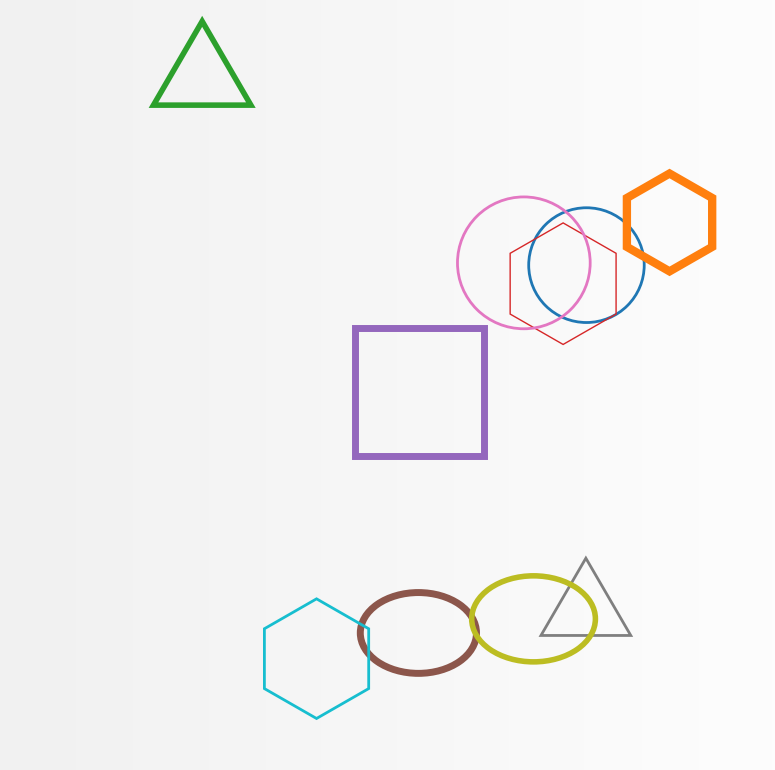[{"shape": "circle", "thickness": 1, "radius": 0.37, "center": [0.757, 0.656]}, {"shape": "hexagon", "thickness": 3, "radius": 0.32, "center": [0.864, 0.711]}, {"shape": "triangle", "thickness": 2, "radius": 0.36, "center": [0.261, 0.9]}, {"shape": "hexagon", "thickness": 0.5, "radius": 0.39, "center": [0.727, 0.632]}, {"shape": "square", "thickness": 2.5, "radius": 0.42, "center": [0.541, 0.491]}, {"shape": "oval", "thickness": 2.5, "radius": 0.37, "center": [0.54, 0.178]}, {"shape": "circle", "thickness": 1, "radius": 0.43, "center": [0.676, 0.659]}, {"shape": "triangle", "thickness": 1, "radius": 0.33, "center": [0.756, 0.208]}, {"shape": "oval", "thickness": 2, "radius": 0.4, "center": [0.688, 0.196]}, {"shape": "hexagon", "thickness": 1, "radius": 0.39, "center": [0.408, 0.145]}]